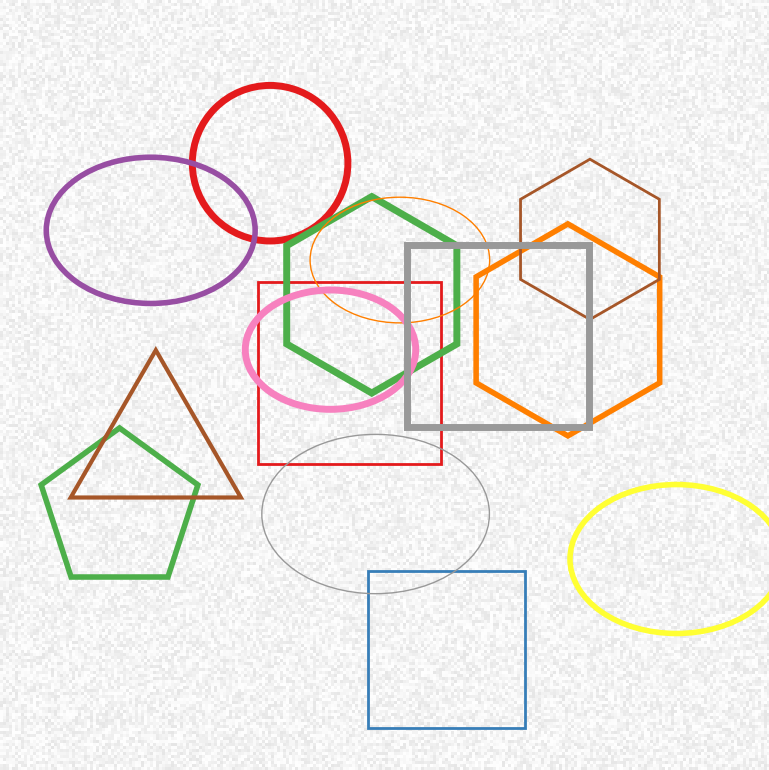[{"shape": "circle", "thickness": 2.5, "radius": 0.51, "center": [0.351, 0.788]}, {"shape": "square", "thickness": 1, "radius": 0.59, "center": [0.454, 0.516]}, {"shape": "square", "thickness": 1, "radius": 0.51, "center": [0.58, 0.156]}, {"shape": "pentagon", "thickness": 2, "radius": 0.53, "center": [0.155, 0.337]}, {"shape": "hexagon", "thickness": 2.5, "radius": 0.64, "center": [0.483, 0.617]}, {"shape": "oval", "thickness": 2, "radius": 0.68, "center": [0.196, 0.701]}, {"shape": "hexagon", "thickness": 2, "radius": 0.69, "center": [0.738, 0.572]}, {"shape": "oval", "thickness": 0.5, "radius": 0.58, "center": [0.519, 0.662]}, {"shape": "oval", "thickness": 2, "radius": 0.69, "center": [0.878, 0.274]}, {"shape": "hexagon", "thickness": 1, "radius": 0.52, "center": [0.766, 0.689]}, {"shape": "triangle", "thickness": 1.5, "radius": 0.64, "center": [0.202, 0.418]}, {"shape": "oval", "thickness": 2.5, "radius": 0.55, "center": [0.429, 0.546]}, {"shape": "square", "thickness": 2.5, "radius": 0.59, "center": [0.647, 0.563]}, {"shape": "oval", "thickness": 0.5, "radius": 0.74, "center": [0.488, 0.332]}]